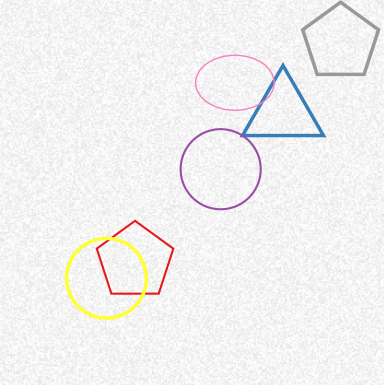[{"shape": "pentagon", "thickness": 1.5, "radius": 0.52, "center": [0.351, 0.322]}, {"shape": "triangle", "thickness": 2.5, "radius": 0.61, "center": [0.735, 0.709]}, {"shape": "circle", "thickness": 1.5, "radius": 0.52, "center": [0.573, 0.56]}, {"shape": "circle", "thickness": 2.5, "radius": 0.52, "center": [0.277, 0.277]}, {"shape": "oval", "thickness": 1, "radius": 0.51, "center": [0.61, 0.785]}, {"shape": "pentagon", "thickness": 2.5, "radius": 0.52, "center": [0.885, 0.891]}]